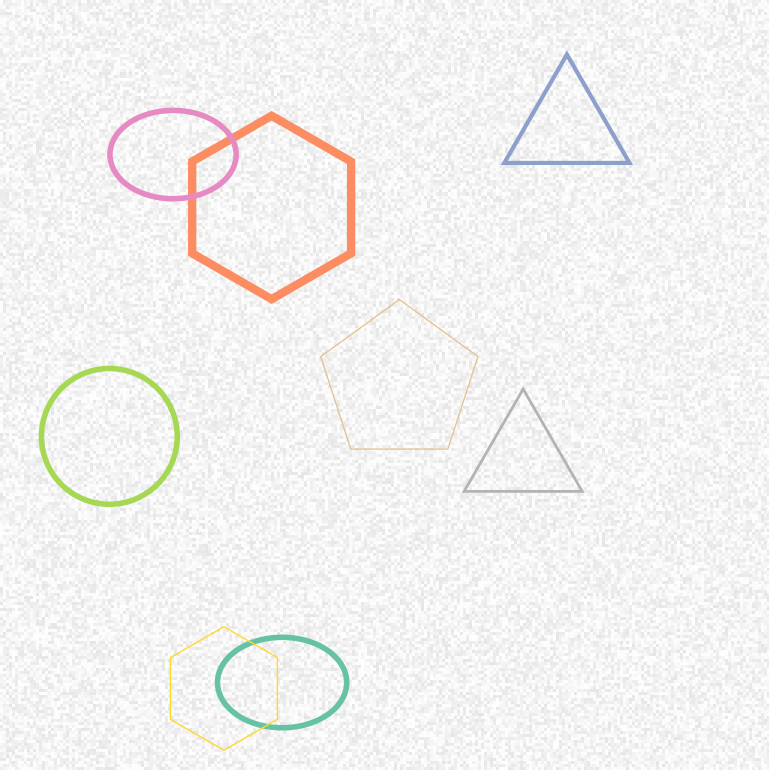[{"shape": "oval", "thickness": 2, "radius": 0.42, "center": [0.366, 0.114]}, {"shape": "hexagon", "thickness": 3, "radius": 0.6, "center": [0.353, 0.731]}, {"shape": "triangle", "thickness": 1.5, "radius": 0.47, "center": [0.736, 0.835]}, {"shape": "oval", "thickness": 2, "radius": 0.41, "center": [0.225, 0.799]}, {"shape": "circle", "thickness": 2, "radius": 0.44, "center": [0.142, 0.433]}, {"shape": "hexagon", "thickness": 0.5, "radius": 0.4, "center": [0.291, 0.106]}, {"shape": "pentagon", "thickness": 0.5, "radius": 0.54, "center": [0.519, 0.504]}, {"shape": "triangle", "thickness": 1, "radius": 0.44, "center": [0.679, 0.406]}]